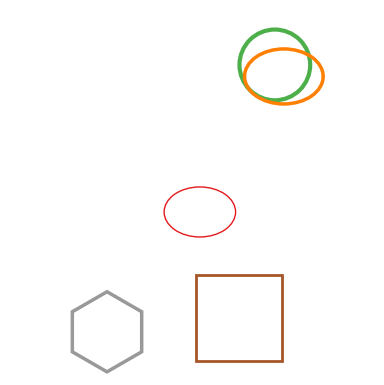[{"shape": "oval", "thickness": 1, "radius": 0.46, "center": [0.519, 0.449]}, {"shape": "circle", "thickness": 3, "radius": 0.46, "center": [0.714, 0.831]}, {"shape": "oval", "thickness": 2.5, "radius": 0.51, "center": [0.737, 0.801]}, {"shape": "square", "thickness": 2, "radius": 0.56, "center": [0.62, 0.175]}, {"shape": "hexagon", "thickness": 2.5, "radius": 0.52, "center": [0.278, 0.138]}]